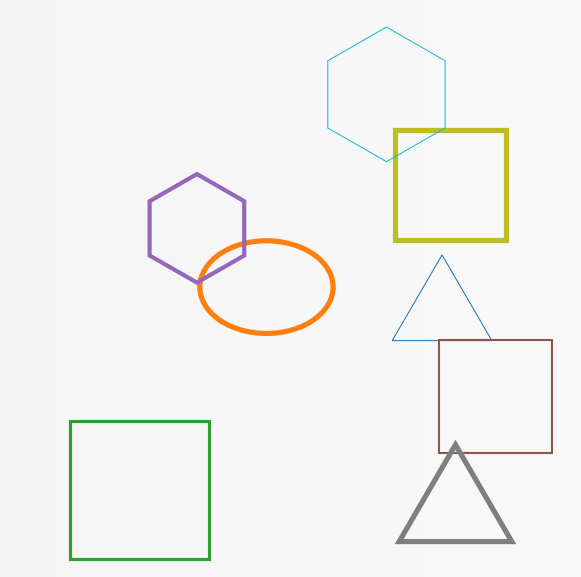[{"shape": "triangle", "thickness": 0.5, "radius": 0.49, "center": [0.761, 0.459]}, {"shape": "oval", "thickness": 2.5, "radius": 0.57, "center": [0.458, 0.502]}, {"shape": "square", "thickness": 1.5, "radius": 0.6, "center": [0.24, 0.15]}, {"shape": "hexagon", "thickness": 2, "radius": 0.47, "center": [0.339, 0.604]}, {"shape": "square", "thickness": 1, "radius": 0.49, "center": [0.852, 0.312]}, {"shape": "triangle", "thickness": 2.5, "radius": 0.56, "center": [0.784, 0.117]}, {"shape": "square", "thickness": 2.5, "radius": 0.48, "center": [0.774, 0.679]}, {"shape": "hexagon", "thickness": 0.5, "radius": 0.58, "center": [0.665, 0.836]}]